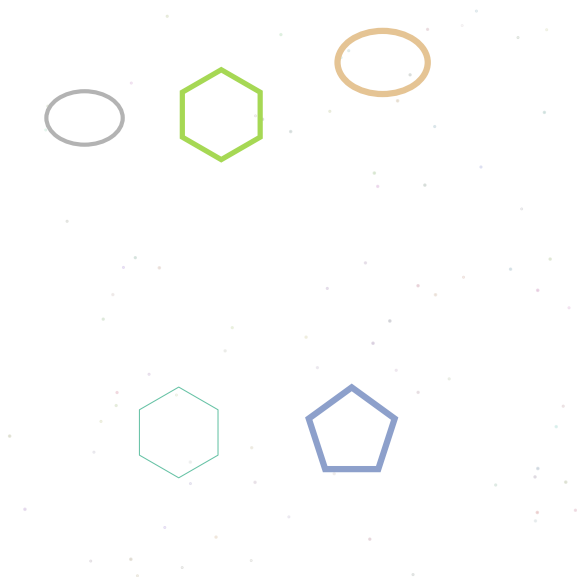[{"shape": "hexagon", "thickness": 0.5, "radius": 0.39, "center": [0.309, 0.25]}, {"shape": "pentagon", "thickness": 3, "radius": 0.39, "center": [0.609, 0.25]}, {"shape": "hexagon", "thickness": 2.5, "radius": 0.39, "center": [0.383, 0.801]}, {"shape": "oval", "thickness": 3, "radius": 0.39, "center": [0.663, 0.891]}, {"shape": "oval", "thickness": 2, "radius": 0.33, "center": [0.146, 0.795]}]